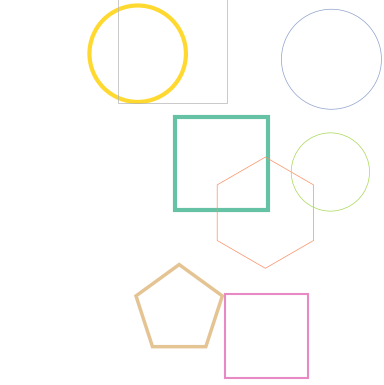[{"shape": "square", "thickness": 3, "radius": 0.61, "center": [0.576, 0.576]}, {"shape": "hexagon", "thickness": 0.5, "radius": 0.72, "center": [0.689, 0.448]}, {"shape": "circle", "thickness": 0.5, "radius": 0.65, "center": [0.861, 0.846]}, {"shape": "square", "thickness": 1.5, "radius": 0.54, "center": [0.692, 0.128]}, {"shape": "circle", "thickness": 0.5, "radius": 0.51, "center": [0.858, 0.553]}, {"shape": "circle", "thickness": 3, "radius": 0.63, "center": [0.358, 0.86]}, {"shape": "pentagon", "thickness": 2.5, "radius": 0.59, "center": [0.465, 0.195]}, {"shape": "square", "thickness": 0.5, "radius": 0.7, "center": [0.448, 0.873]}]